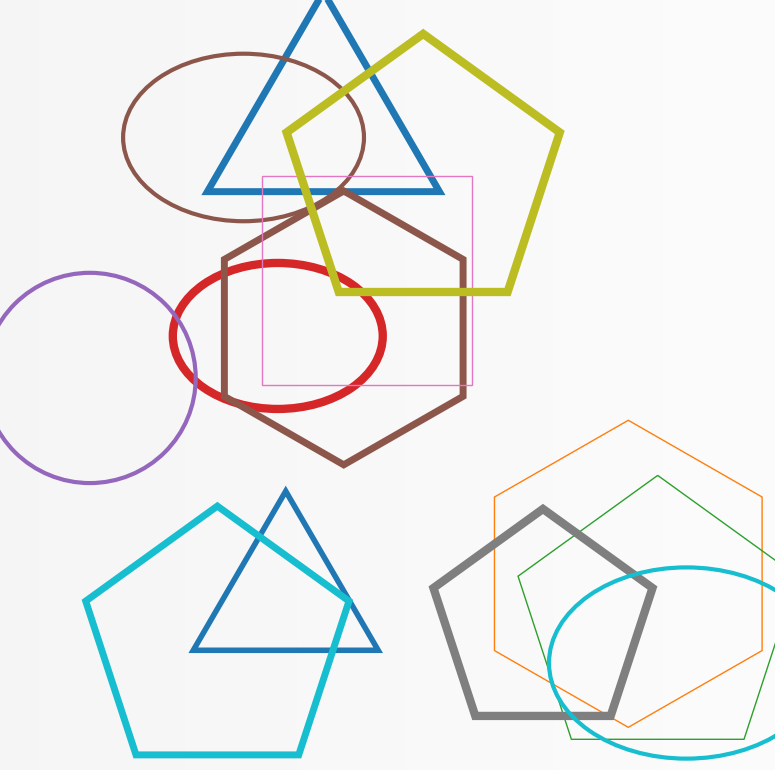[{"shape": "triangle", "thickness": 2.5, "radius": 0.86, "center": [0.417, 0.838]}, {"shape": "triangle", "thickness": 2, "radius": 0.69, "center": [0.369, 0.224]}, {"shape": "hexagon", "thickness": 0.5, "radius": 1.0, "center": [0.811, 0.255]}, {"shape": "pentagon", "thickness": 0.5, "radius": 0.95, "center": [0.849, 0.193]}, {"shape": "oval", "thickness": 3, "radius": 0.68, "center": [0.358, 0.564]}, {"shape": "circle", "thickness": 1.5, "radius": 0.68, "center": [0.116, 0.509]}, {"shape": "oval", "thickness": 1.5, "radius": 0.78, "center": [0.314, 0.821]}, {"shape": "hexagon", "thickness": 2.5, "radius": 0.89, "center": [0.444, 0.574]}, {"shape": "square", "thickness": 0.5, "radius": 0.68, "center": [0.473, 0.636]}, {"shape": "pentagon", "thickness": 3, "radius": 0.74, "center": [0.701, 0.19]}, {"shape": "pentagon", "thickness": 3, "radius": 0.93, "center": [0.546, 0.771]}, {"shape": "oval", "thickness": 1.5, "radius": 0.89, "center": [0.886, 0.139]}, {"shape": "pentagon", "thickness": 2.5, "radius": 0.89, "center": [0.28, 0.164]}]